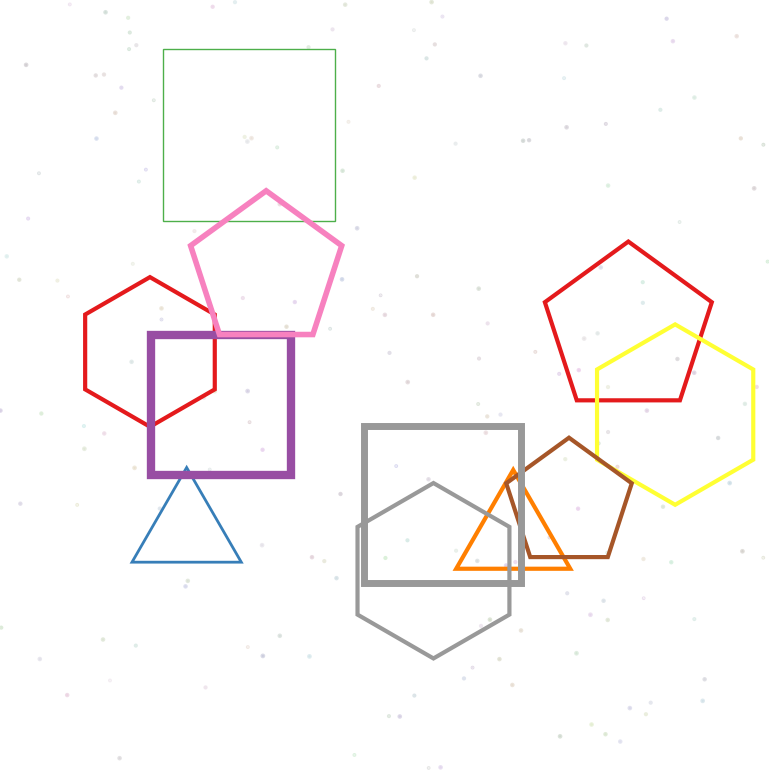[{"shape": "hexagon", "thickness": 1.5, "radius": 0.49, "center": [0.195, 0.543]}, {"shape": "pentagon", "thickness": 1.5, "radius": 0.57, "center": [0.816, 0.572]}, {"shape": "triangle", "thickness": 1, "radius": 0.41, "center": [0.242, 0.311]}, {"shape": "square", "thickness": 0.5, "radius": 0.56, "center": [0.323, 0.824]}, {"shape": "square", "thickness": 3, "radius": 0.46, "center": [0.287, 0.474]}, {"shape": "triangle", "thickness": 1.5, "radius": 0.43, "center": [0.667, 0.304]}, {"shape": "hexagon", "thickness": 1.5, "radius": 0.59, "center": [0.877, 0.462]}, {"shape": "pentagon", "thickness": 1.5, "radius": 0.43, "center": [0.739, 0.346]}, {"shape": "pentagon", "thickness": 2, "radius": 0.52, "center": [0.346, 0.649]}, {"shape": "square", "thickness": 2.5, "radius": 0.51, "center": [0.575, 0.345]}, {"shape": "hexagon", "thickness": 1.5, "radius": 0.57, "center": [0.563, 0.259]}]